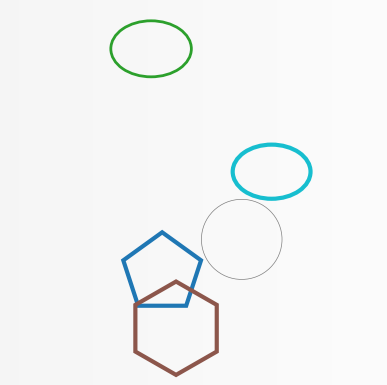[{"shape": "pentagon", "thickness": 3, "radius": 0.53, "center": [0.418, 0.291]}, {"shape": "oval", "thickness": 2, "radius": 0.52, "center": [0.39, 0.873]}, {"shape": "hexagon", "thickness": 3, "radius": 0.61, "center": [0.454, 0.147]}, {"shape": "circle", "thickness": 0.5, "radius": 0.52, "center": [0.624, 0.378]}, {"shape": "oval", "thickness": 3, "radius": 0.5, "center": [0.701, 0.554]}]